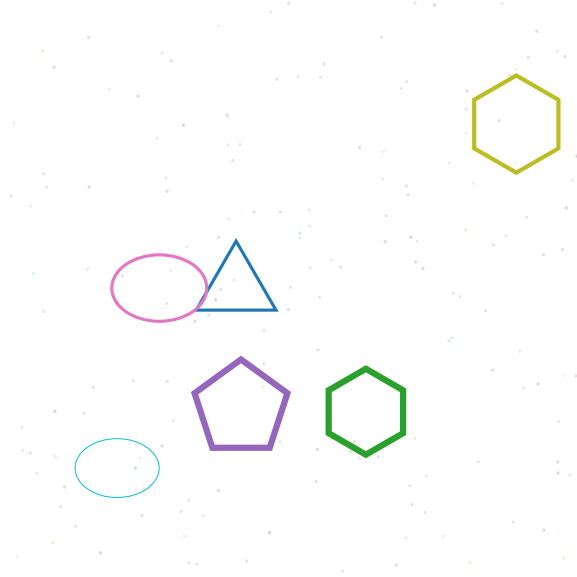[{"shape": "triangle", "thickness": 1.5, "radius": 0.4, "center": [0.409, 0.502]}, {"shape": "hexagon", "thickness": 3, "radius": 0.37, "center": [0.634, 0.286]}, {"shape": "pentagon", "thickness": 3, "radius": 0.42, "center": [0.417, 0.292]}, {"shape": "oval", "thickness": 1.5, "radius": 0.41, "center": [0.276, 0.5]}, {"shape": "hexagon", "thickness": 2, "radius": 0.42, "center": [0.894, 0.784]}, {"shape": "oval", "thickness": 0.5, "radius": 0.36, "center": [0.203, 0.189]}]